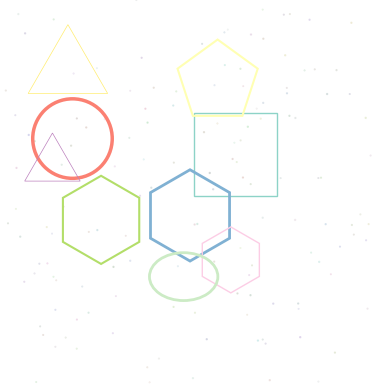[{"shape": "square", "thickness": 1, "radius": 0.54, "center": [0.611, 0.599]}, {"shape": "pentagon", "thickness": 1.5, "radius": 0.55, "center": [0.565, 0.788]}, {"shape": "circle", "thickness": 2.5, "radius": 0.52, "center": [0.188, 0.64]}, {"shape": "hexagon", "thickness": 2, "radius": 0.59, "center": [0.494, 0.44]}, {"shape": "hexagon", "thickness": 1.5, "radius": 0.57, "center": [0.263, 0.429]}, {"shape": "hexagon", "thickness": 1, "radius": 0.43, "center": [0.6, 0.325]}, {"shape": "triangle", "thickness": 0.5, "radius": 0.42, "center": [0.136, 0.571]}, {"shape": "oval", "thickness": 2, "radius": 0.44, "center": [0.477, 0.281]}, {"shape": "triangle", "thickness": 0.5, "radius": 0.6, "center": [0.176, 0.817]}]